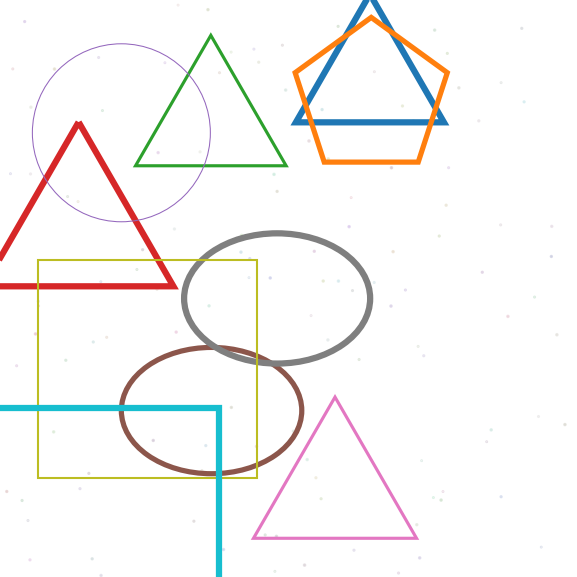[{"shape": "triangle", "thickness": 3, "radius": 0.74, "center": [0.641, 0.861]}, {"shape": "pentagon", "thickness": 2.5, "radius": 0.69, "center": [0.643, 0.83]}, {"shape": "triangle", "thickness": 1.5, "radius": 0.75, "center": [0.365, 0.787]}, {"shape": "triangle", "thickness": 3, "radius": 0.95, "center": [0.136, 0.598]}, {"shape": "circle", "thickness": 0.5, "radius": 0.77, "center": [0.21, 0.769]}, {"shape": "oval", "thickness": 2.5, "radius": 0.78, "center": [0.366, 0.288]}, {"shape": "triangle", "thickness": 1.5, "radius": 0.82, "center": [0.58, 0.149]}, {"shape": "oval", "thickness": 3, "radius": 0.81, "center": [0.48, 0.482]}, {"shape": "square", "thickness": 1, "radius": 0.95, "center": [0.256, 0.361]}, {"shape": "square", "thickness": 3, "radius": 0.95, "center": [0.188, 0.102]}]